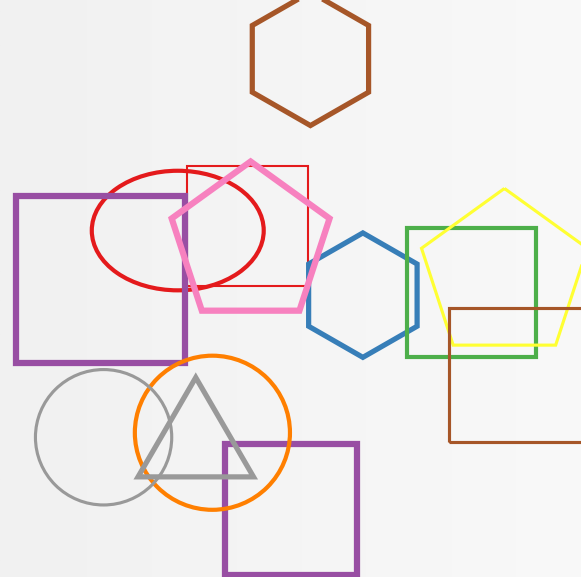[{"shape": "square", "thickness": 1, "radius": 0.52, "center": [0.426, 0.608]}, {"shape": "oval", "thickness": 2, "radius": 0.74, "center": [0.306, 0.6]}, {"shape": "hexagon", "thickness": 2.5, "radius": 0.54, "center": [0.624, 0.488]}, {"shape": "square", "thickness": 2, "radius": 0.56, "center": [0.81, 0.493]}, {"shape": "square", "thickness": 3, "radius": 0.72, "center": [0.173, 0.515]}, {"shape": "square", "thickness": 3, "radius": 0.57, "center": [0.501, 0.117]}, {"shape": "circle", "thickness": 2, "radius": 0.67, "center": [0.365, 0.25]}, {"shape": "pentagon", "thickness": 1.5, "radius": 0.75, "center": [0.868, 0.523]}, {"shape": "hexagon", "thickness": 2.5, "radius": 0.58, "center": [0.534, 0.897]}, {"shape": "square", "thickness": 1.5, "radius": 0.58, "center": [0.888, 0.349]}, {"shape": "pentagon", "thickness": 3, "radius": 0.71, "center": [0.431, 0.577]}, {"shape": "circle", "thickness": 1.5, "radius": 0.59, "center": [0.178, 0.242]}, {"shape": "triangle", "thickness": 2.5, "radius": 0.57, "center": [0.337, 0.231]}]